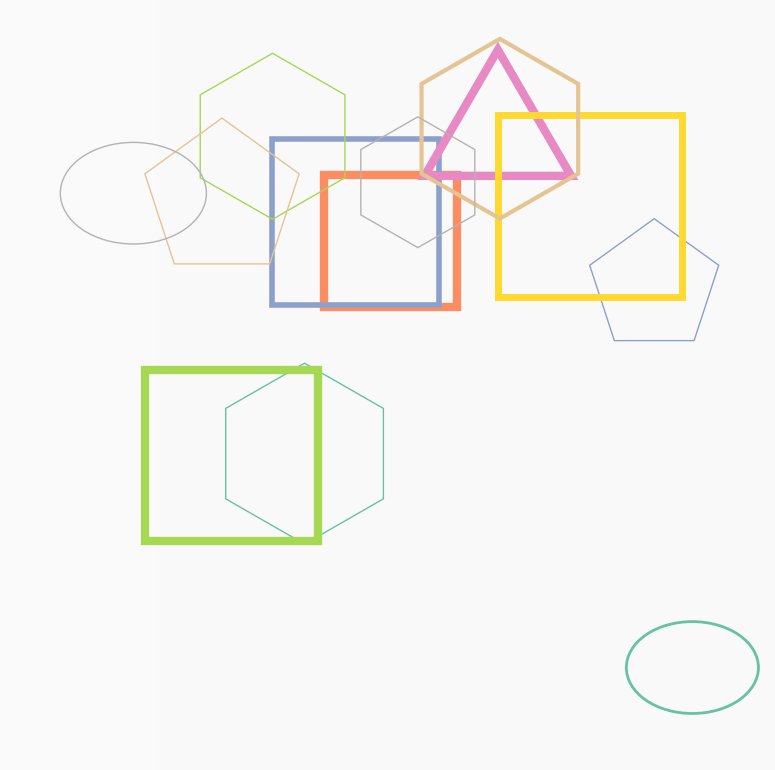[{"shape": "oval", "thickness": 1, "radius": 0.43, "center": [0.893, 0.133]}, {"shape": "hexagon", "thickness": 0.5, "radius": 0.59, "center": [0.393, 0.411]}, {"shape": "square", "thickness": 3, "radius": 0.43, "center": [0.504, 0.687]}, {"shape": "square", "thickness": 2, "radius": 0.54, "center": [0.459, 0.712]}, {"shape": "pentagon", "thickness": 0.5, "radius": 0.44, "center": [0.844, 0.628]}, {"shape": "triangle", "thickness": 3, "radius": 0.55, "center": [0.642, 0.826]}, {"shape": "square", "thickness": 3, "radius": 0.56, "center": [0.299, 0.408]}, {"shape": "hexagon", "thickness": 0.5, "radius": 0.54, "center": [0.352, 0.823]}, {"shape": "square", "thickness": 2.5, "radius": 0.59, "center": [0.761, 0.733]}, {"shape": "hexagon", "thickness": 1.5, "radius": 0.58, "center": [0.645, 0.833]}, {"shape": "pentagon", "thickness": 0.5, "radius": 0.52, "center": [0.286, 0.742]}, {"shape": "oval", "thickness": 0.5, "radius": 0.47, "center": [0.172, 0.749]}, {"shape": "hexagon", "thickness": 0.5, "radius": 0.42, "center": [0.539, 0.763]}]